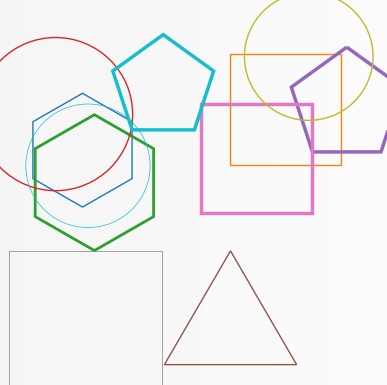[{"shape": "hexagon", "thickness": 1, "radius": 0.74, "center": [0.213, 0.61]}, {"shape": "square", "thickness": 1, "radius": 0.72, "center": [0.736, 0.716]}, {"shape": "hexagon", "thickness": 2, "radius": 0.88, "center": [0.244, 0.526]}, {"shape": "circle", "thickness": 1, "radius": 0.99, "center": [0.143, 0.704]}, {"shape": "pentagon", "thickness": 2.5, "radius": 0.75, "center": [0.895, 0.727]}, {"shape": "triangle", "thickness": 1, "radius": 0.98, "center": [0.595, 0.151]}, {"shape": "square", "thickness": 2.5, "radius": 0.71, "center": [0.662, 0.589]}, {"shape": "square", "thickness": 0.5, "radius": 0.98, "center": [0.221, 0.15]}, {"shape": "circle", "thickness": 1, "radius": 0.83, "center": [0.797, 0.853]}, {"shape": "pentagon", "thickness": 2.5, "radius": 0.68, "center": [0.421, 0.773]}, {"shape": "circle", "thickness": 0.5, "radius": 0.8, "center": [0.227, 0.569]}]